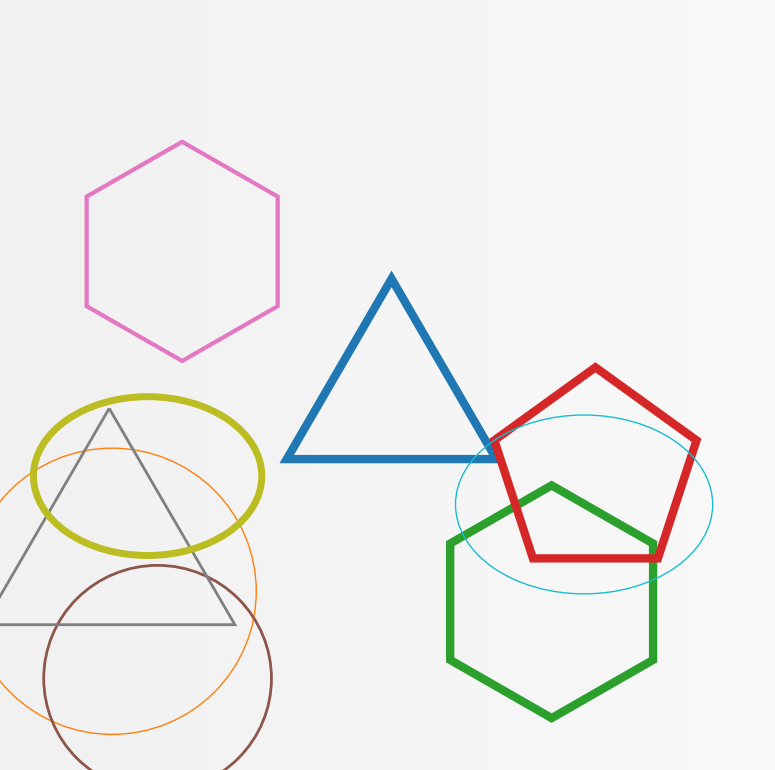[{"shape": "triangle", "thickness": 3, "radius": 0.78, "center": [0.505, 0.482]}, {"shape": "circle", "thickness": 0.5, "radius": 0.93, "center": [0.145, 0.232]}, {"shape": "hexagon", "thickness": 3, "radius": 0.76, "center": [0.712, 0.219]}, {"shape": "pentagon", "thickness": 3, "radius": 0.69, "center": [0.768, 0.386]}, {"shape": "circle", "thickness": 1, "radius": 0.73, "center": [0.203, 0.119]}, {"shape": "hexagon", "thickness": 1.5, "radius": 0.71, "center": [0.235, 0.674]}, {"shape": "triangle", "thickness": 1, "radius": 0.94, "center": [0.141, 0.282]}, {"shape": "oval", "thickness": 2.5, "radius": 0.74, "center": [0.19, 0.382]}, {"shape": "oval", "thickness": 0.5, "radius": 0.83, "center": [0.754, 0.345]}]